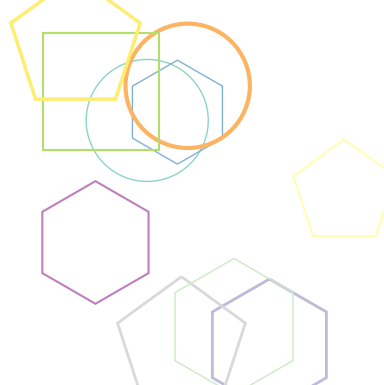[{"shape": "circle", "thickness": 1, "radius": 0.79, "center": [0.382, 0.687]}, {"shape": "pentagon", "thickness": 1.5, "radius": 0.69, "center": [0.894, 0.499]}, {"shape": "hexagon", "thickness": 2, "radius": 0.85, "center": [0.7, 0.104]}, {"shape": "hexagon", "thickness": 1, "radius": 0.67, "center": [0.461, 0.709]}, {"shape": "circle", "thickness": 3, "radius": 0.81, "center": [0.487, 0.777]}, {"shape": "square", "thickness": 1.5, "radius": 0.76, "center": [0.263, 0.762]}, {"shape": "pentagon", "thickness": 2, "radius": 0.87, "center": [0.471, 0.107]}, {"shape": "hexagon", "thickness": 1.5, "radius": 0.8, "center": [0.248, 0.37]}, {"shape": "hexagon", "thickness": 1, "radius": 0.88, "center": [0.608, 0.152]}, {"shape": "pentagon", "thickness": 2.5, "radius": 0.88, "center": [0.196, 0.885]}]